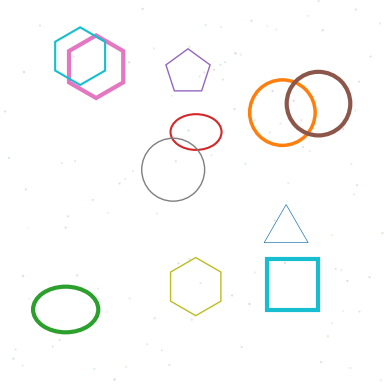[{"shape": "triangle", "thickness": 0.5, "radius": 0.33, "center": [0.743, 0.403]}, {"shape": "circle", "thickness": 2.5, "radius": 0.43, "center": [0.734, 0.707]}, {"shape": "oval", "thickness": 3, "radius": 0.42, "center": [0.171, 0.196]}, {"shape": "oval", "thickness": 1.5, "radius": 0.33, "center": [0.509, 0.657]}, {"shape": "pentagon", "thickness": 1, "radius": 0.3, "center": [0.488, 0.813]}, {"shape": "circle", "thickness": 3, "radius": 0.41, "center": [0.827, 0.731]}, {"shape": "hexagon", "thickness": 3, "radius": 0.41, "center": [0.25, 0.827]}, {"shape": "circle", "thickness": 1, "radius": 0.41, "center": [0.45, 0.559]}, {"shape": "hexagon", "thickness": 1, "radius": 0.38, "center": [0.508, 0.256]}, {"shape": "square", "thickness": 3, "radius": 0.33, "center": [0.759, 0.261]}, {"shape": "hexagon", "thickness": 1.5, "radius": 0.37, "center": [0.208, 0.854]}]